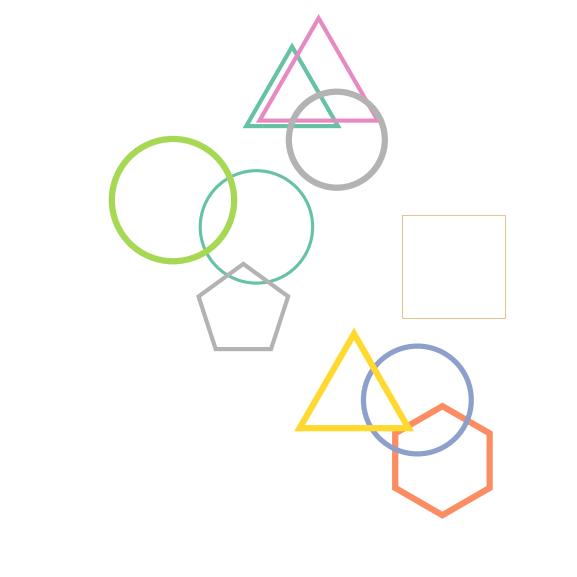[{"shape": "triangle", "thickness": 2, "radius": 0.46, "center": [0.506, 0.827]}, {"shape": "circle", "thickness": 1.5, "radius": 0.49, "center": [0.444, 0.606]}, {"shape": "hexagon", "thickness": 3, "radius": 0.47, "center": [0.766, 0.201]}, {"shape": "circle", "thickness": 2.5, "radius": 0.47, "center": [0.723, 0.306]}, {"shape": "triangle", "thickness": 2, "radius": 0.59, "center": [0.552, 0.849]}, {"shape": "circle", "thickness": 3, "radius": 0.53, "center": [0.3, 0.653]}, {"shape": "triangle", "thickness": 3, "radius": 0.54, "center": [0.613, 0.312]}, {"shape": "square", "thickness": 0.5, "radius": 0.45, "center": [0.785, 0.538]}, {"shape": "circle", "thickness": 3, "radius": 0.42, "center": [0.583, 0.757]}, {"shape": "pentagon", "thickness": 2, "radius": 0.41, "center": [0.421, 0.461]}]